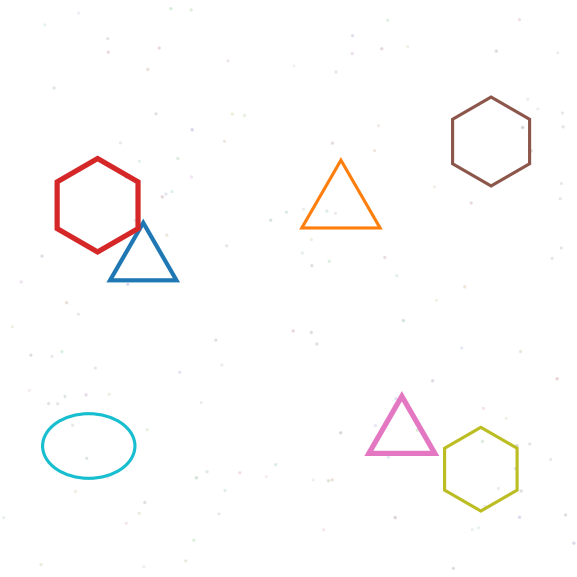[{"shape": "triangle", "thickness": 2, "radius": 0.33, "center": [0.248, 0.547]}, {"shape": "triangle", "thickness": 1.5, "radius": 0.39, "center": [0.59, 0.644]}, {"shape": "hexagon", "thickness": 2.5, "radius": 0.4, "center": [0.169, 0.644]}, {"shape": "hexagon", "thickness": 1.5, "radius": 0.38, "center": [0.85, 0.754]}, {"shape": "triangle", "thickness": 2.5, "radius": 0.33, "center": [0.696, 0.247]}, {"shape": "hexagon", "thickness": 1.5, "radius": 0.36, "center": [0.833, 0.187]}, {"shape": "oval", "thickness": 1.5, "radius": 0.4, "center": [0.154, 0.227]}]